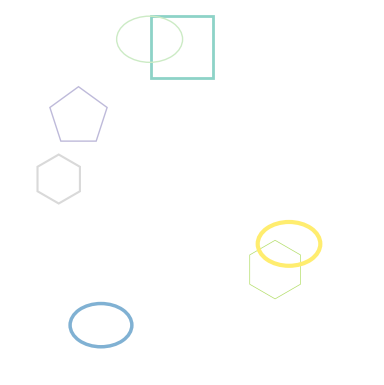[{"shape": "square", "thickness": 2, "radius": 0.4, "center": [0.473, 0.877]}, {"shape": "pentagon", "thickness": 1, "radius": 0.39, "center": [0.204, 0.697]}, {"shape": "oval", "thickness": 2.5, "radius": 0.4, "center": [0.262, 0.155]}, {"shape": "hexagon", "thickness": 0.5, "radius": 0.38, "center": [0.715, 0.3]}, {"shape": "hexagon", "thickness": 1.5, "radius": 0.32, "center": [0.153, 0.535]}, {"shape": "oval", "thickness": 1, "radius": 0.43, "center": [0.389, 0.898]}, {"shape": "oval", "thickness": 3, "radius": 0.41, "center": [0.751, 0.367]}]